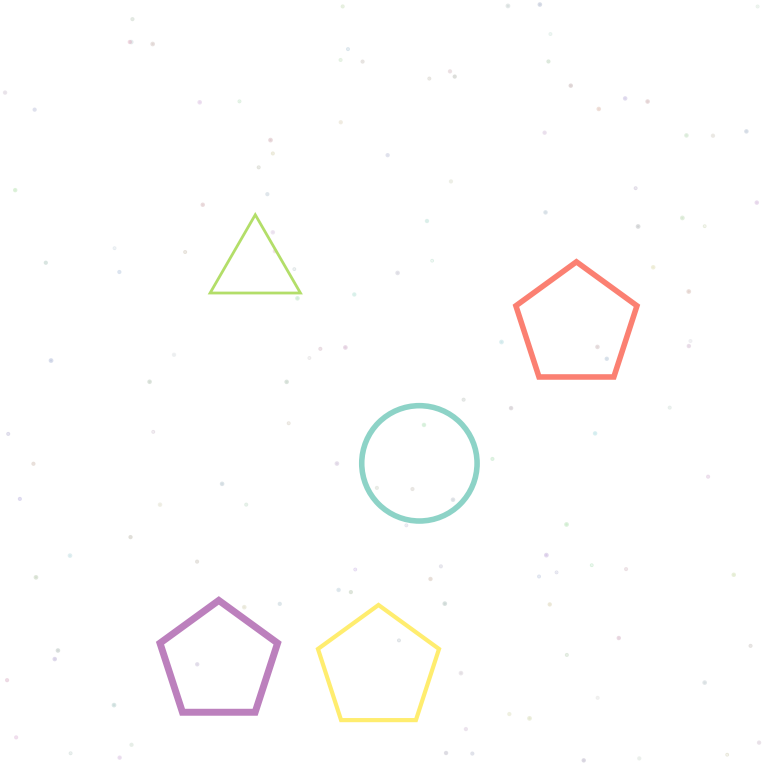[{"shape": "circle", "thickness": 2, "radius": 0.37, "center": [0.545, 0.398]}, {"shape": "pentagon", "thickness": 2, "radius": 0.41, "center": [0.749, 0.577]}, {"shape": "triangle", "thickness": 1, "radius": 0.34, "center": [0.332, 0.653]}, {"shape": "pentagon", "thickness": 2.5, "radius": 0.4, "center": [0.284, 0.14]}, {"shape": "pentagon", "thickness": 1.5, "radius": 0.41, "center": [0.492, 0.132]}]